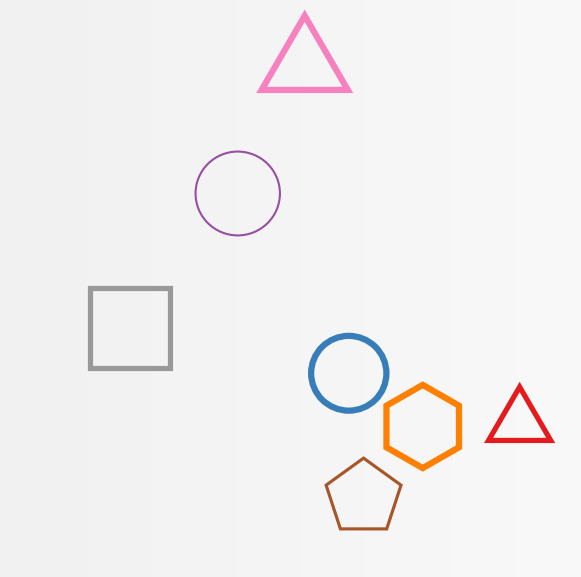[{"shape": "triangle", "thickness": 2.5, "radius": 0.31, "center": [0.894, 0.267]}, {"shape": "circle", "thickness": 3, "radius": 0.32, "center": [0.6, 0.353]}, {"shape": "circle", "thickness": 1, "radius": 0.36, "center": [0.409, 0.664]}, {"shape": "hexagon", "thickness": 3, "radius": 0.36, "center": [0.727, 0.261]}, {"shape": "pentagon", "thickness": 1.5, "radius": 0.34, "center": [0.625, 0.138]}, {"shape": "triangle", "thickness": 3, "radius": 0.43, "center": [0.524, 0.886]}, {"shape": "square", "thickness": 2.5, "radius": 0.35, "center": [0.223, 0.431]}]